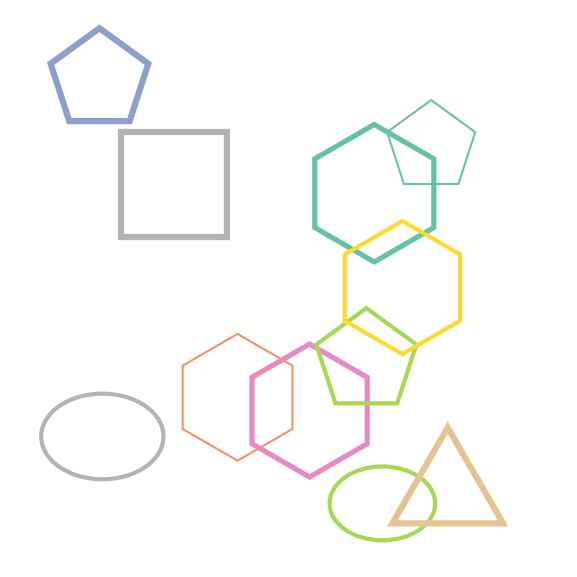[{"shape": "hexagon", "thickness": 2.5, "radius": 0.6, "center": [0.648, 0.665]}, {"shape": "pentagon", "thickness": 1, "radius": 0.4, "center": [0.747, 0.746]}, {"shape": "hexagon", "thickness": 1, "radius": 0.55, "center": [0.411, 0.311]}, {"shape": "pentagon", "thickness": 3, "radius": 0.44, "center": [0.172, 0.861]}, {"shape": "hexagon", "thickness": 2.5, "radius": 0.58, "center": [0.536, 0.288]}, {"shape": "oval", "thickness": 2, "radius": 0.46, "center": [0.662, 0.127]}, {"shape": "pentagon", "thickness": 2, "radius": 0.46, "center": [0.634, 0.374]}, {"shape": "hexagon", "thickness": 2, "radius": 0.58, "center": [0.697, 0.501]}, {"shape": "triangle", "thickness": 3, "radius": 0.55, "center": [0.775, 0.148]}, {"shape": "square", "thickness": 3, "radius": 0.46, "center": [0.301, 0.68]}, {"shape": "oval", "thickness": 2, "radius": 0.53, "center": [0.177, 0.243]}]